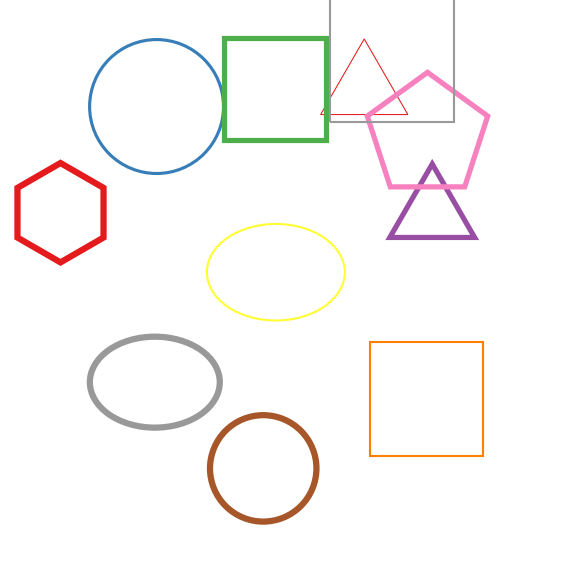[{"shape": "hexagon", "thickness": 3, "radius": 0.43, "center": [0.105, 0.631]}, {"shape": "triangle", "thickness": 0.5, "radius": 0.44, "center": [0.631, 0.844]}, {"shape": "circle", "thickness": 1.5, "radius": 0.58, "center": [0.271, 0.815]}, {"shape": "square", "thickness": 2.5, "radius": 0.44, "center": [0.476, 0.845]}, {"shape": "triangle", "thickness": 2.5, "radius": 0.42, "center": [0.748, 0.63]}, {"shape": "square", "thickness": 1, "radius": 0.49, "center": [0.739, 0.309]}, {"shape": "oval", "thickness": 1, "radius": 0.6, "center": [0.478, 0.528]}, {"shape": "circle", "thickness": 3, "radius": 0.46, "center": [0.456, 0.188]}, {"shape": "pentagon", "thickness": 2.5, "radius": 0.55, "center": [0.74, 0.764]}, {"shape": "oval", "thickness": 3, "radius": 0.56, "center": [0.268, 0.337]}, {"shape": "square", "thickness": 1, "radius": 0.54, "center": [0.679, 0.894]}]